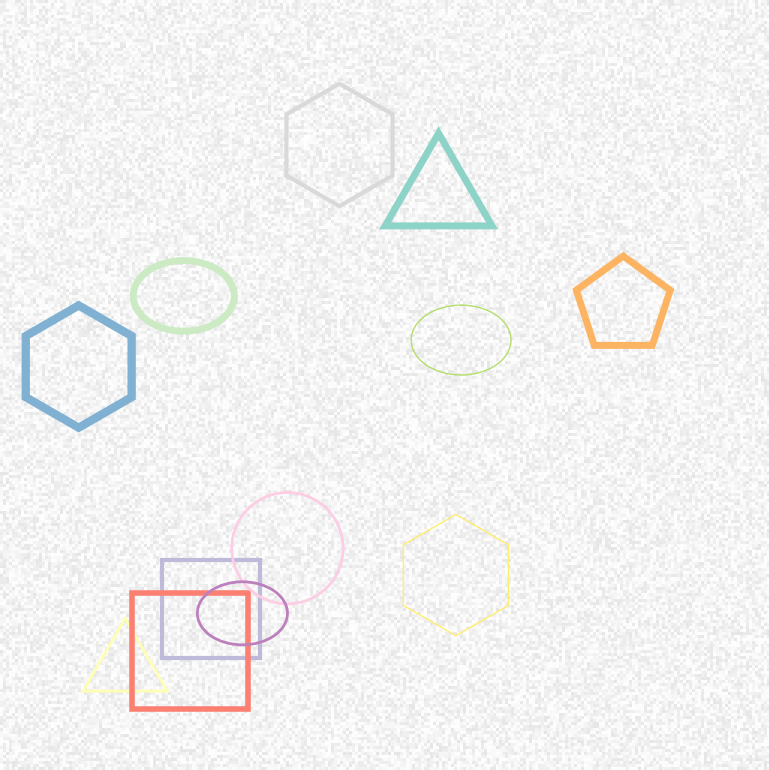[{"shape": "triangle", "thickness": 2.5, "radius": 0.4, "center": [0.57, 0.747]}, {"shape": "triangle", "thickness": 1, "radius": 0.32, "center": [0.163, 0.134]}, {"shape": "square", "thickness": 1.5, "radius": 0.32, "center": [0.274, 0.209]}, {"shape": "square", "thickness": 2, "radius": 0.38, "center": [0.246, 0.155]}, {"shape": "hexagon", "thickness": 3, "radius": 0.4, "center": [0.102, 0.524]}, {"shape": "pentagon", "thickness": 2.5, "radius": 0.32, "center": [0.809, 0.603]}, {"shape": "oval", "thickness": 0.5, "radius": 0.32, "center": [0.599, 0.558]}, {"shape": "circle", "thickness": 1, "radius": 0.36, "center": [0.373, 0.288]}, {"shape": "hexagon", "thickness": 1.5, "radius": 0.4, "center": [0.441, 0.812]}, {"shape": "oval", "thickness": 1, "radius": 0.29, "center": [0.315, 0.203]}, {"shape": "oval", "thickness": 2.5, "radius": 0.33, "center": [0.239, 0.616]}, {"shape": "hexagon", "thickness": 0.5, "radius": 0.39, "center": [0.592, 0.253]}]